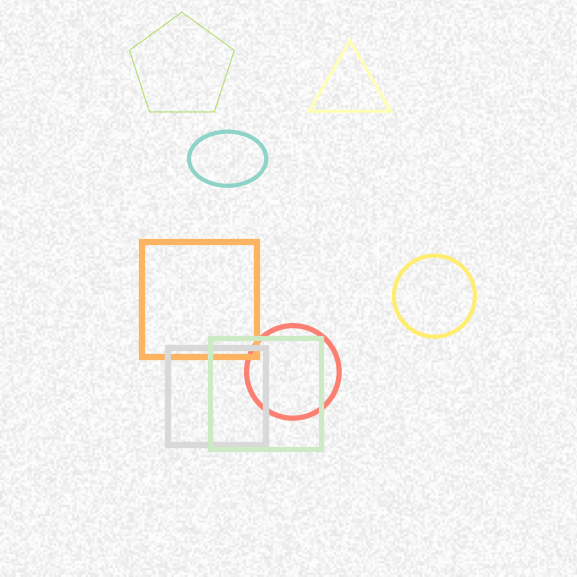[{"shape": "oval", "thickness": 2, "radius": 0.33, "center": [0.394, 0.724]}, {"shape": "triangle", "thickness": 1.5, "radius": 0.41, "center": [0.606, 0.847]}, {"shape": "circle", "thickness": 2.5, "radius": 0.4, "center": [0.507, 0.355]}, {"shape": "square", "thickness": 3, "radius": 0.5, "center": [0.345, 0.481]}, {"shape": "pentagon", "thickness": 0.5, "radius": 0.48, "center": [0.315, 0.883]}, {"shape": "square", "thickness": 3, "radius": 0.42, "center": [0.376, 0.313]}, {"shape": "square", "thickness": 2.5, "radius": 0.48, "center": [0.46, 0.318]}, {"shape": "circle", "thickness": 2, "radius": 0.35, "center": [0.752, 0.486]}]